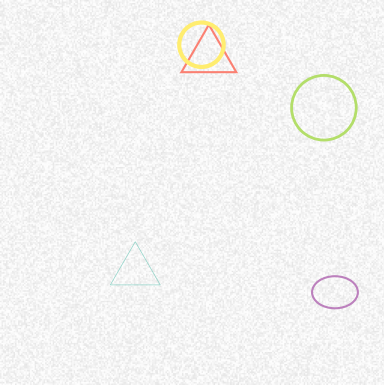[{"shape": "triangle", "thickness": 0.5, "radius": 0.37, "center": [0.351, 0.297]}, {"shape": "triangle", "thickness": 1.5, "radius": 0.41, "center": [0.543, 0.854]}, {"shape": "circle", "thickness": 2, "radius": 0.42, "center": [0.841, 0.72]}, {"shape": "oval", "thickness": 1.5, "radius": 0.3, "center": [0.87, 0.241]}, {"shape": "circle", "thickness": 3, "radius": 0.29, "center": [0.523, 0.884]}]